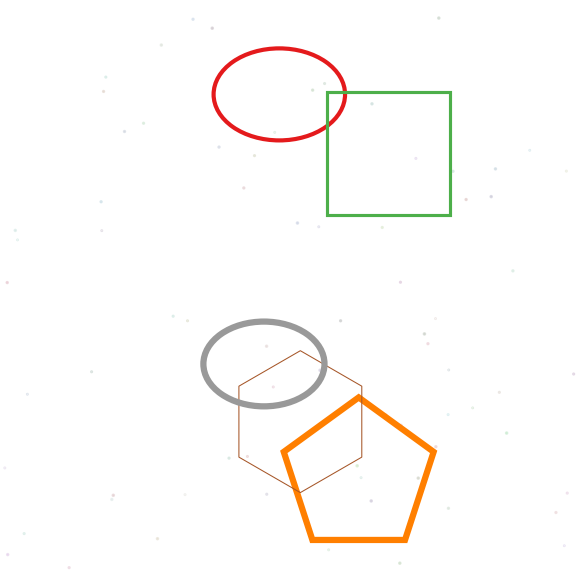[{"shape": "oval", "thickness": 2, "radius": 0.57, "center": [0.484, 0.836]}, {"shape": "square", "thickness": 1.5, "radius": 0.53, "center": [0.673, 0.733]}, {"shape": "pentagon", "thickness": 3, "radius": 0.68, "center": [0.621, 0.175]}, {"shape": "hexagon", "thickness": 0.5, "radius": 0.61, "center": [0.52, 0.269]}, {"shape": "oval", "thickness": 3, "radius": 0.52, "center": [0.457, 0.369]}]